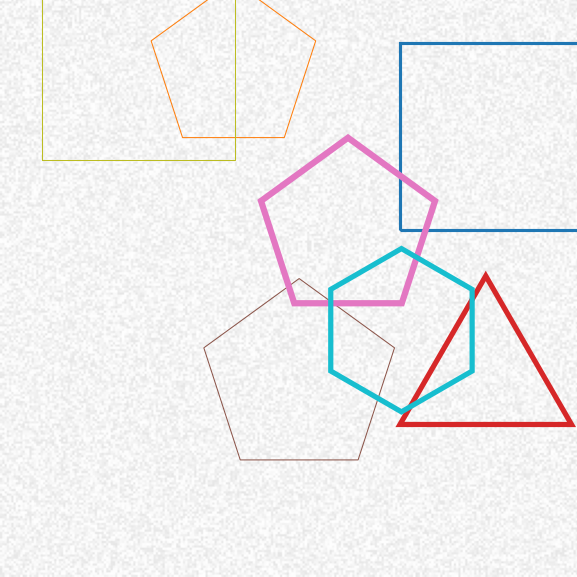[{"shape": "square", "thickness": 1.5, "radius": 0.81, "center": [0.855, 0.763]}, {"shape": "pentagon", "thickness": 0.5, "radius": 0.75, "center": [0.404, 0.882]}, {"shape": "triangle", "thickness": 2.5, "radius": 0.86, "center": [0.841, 0.35]}, {"shape": "pentagon", "thickness": 0.5, "radius": 0.87, "center": [0.518, 0.343]}, {"shape": "pentagon", "thickness": 3, "radius": 0.79, "center": [0.603, 0.602]}, {"shape": "square", "thickness": 0.5, "radius": 0.84, "center": [0.239, 0.889]}, {"shape": "hexagon", "thickness": 2.5, "radius": 0.71, "center": [0.695, 0.427]}]